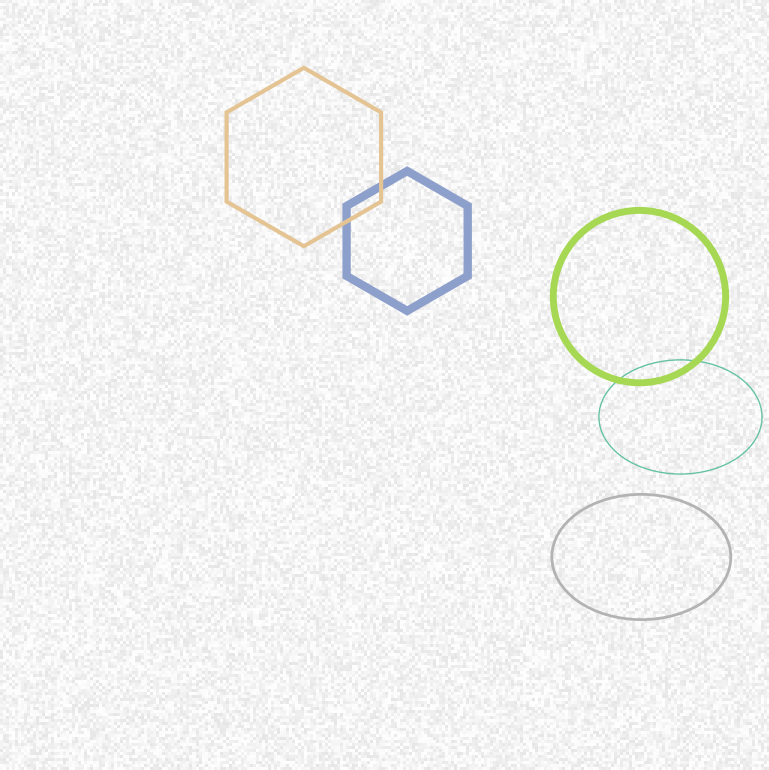[{"shape": "oval", "thickness": 0.5, "radius": 0.53, "center": [0.884, 0.459]}, {"shape": "hexagon", "thickness": 3, "radius": 0.45, "center": [0.529, 0.687]}, {"shape": "circle", "thickness": 2.5, "radius": 0.56, "center": [0.83, 0.615]}, {"shape": "hexagon", "thickness": 1.5, "radius": 0.58, "center": [0.395, 0.796]}, {"shape": "oval", "thickness": 1, "radius": 0.58, "center": [0.833, 0.277]}]